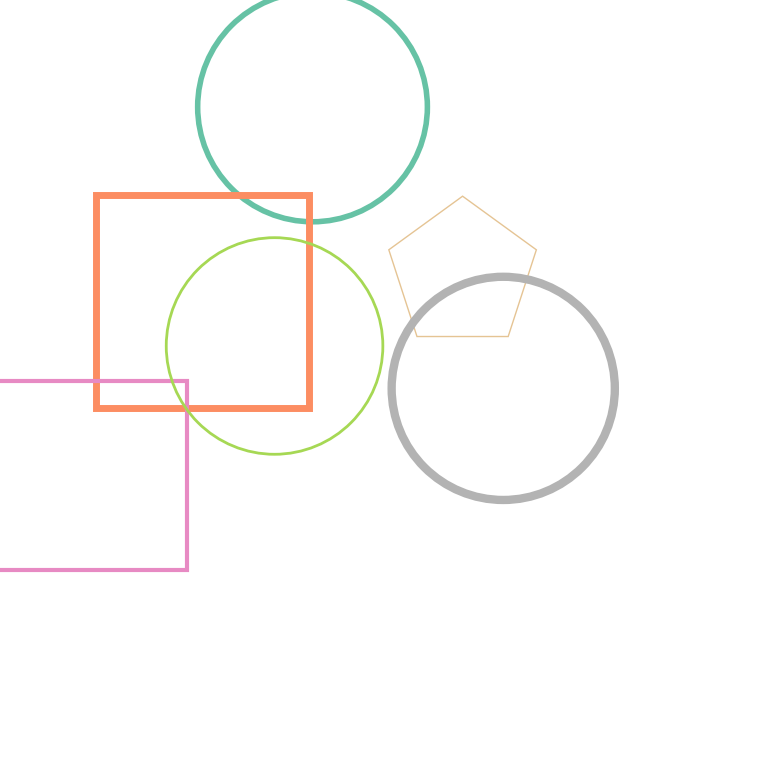[{"shape": "circle", "thickness": 2, "radius": 0.75, "center": [0.406, 0.861]}, {"shape": "square", "thickness": 2.5, "radius": 0.69, "center": [0.263, 0.609]}, {"shape": "square", "thickness": 1.5, "radius": 0.61, "center": [0.121, 0.383]}, {"shape": "circle", "thickness": 1, "radius": 0.7, "center": [0.357, 0.551]}, {"shape": "pentagon", "thickness": 0.5, "radius": 0.5, "center": [0.601, 0.644]}, {"shape": "circle", "thickness": 3, "radius": 0.72, "center": [0.654, 0.496]}]